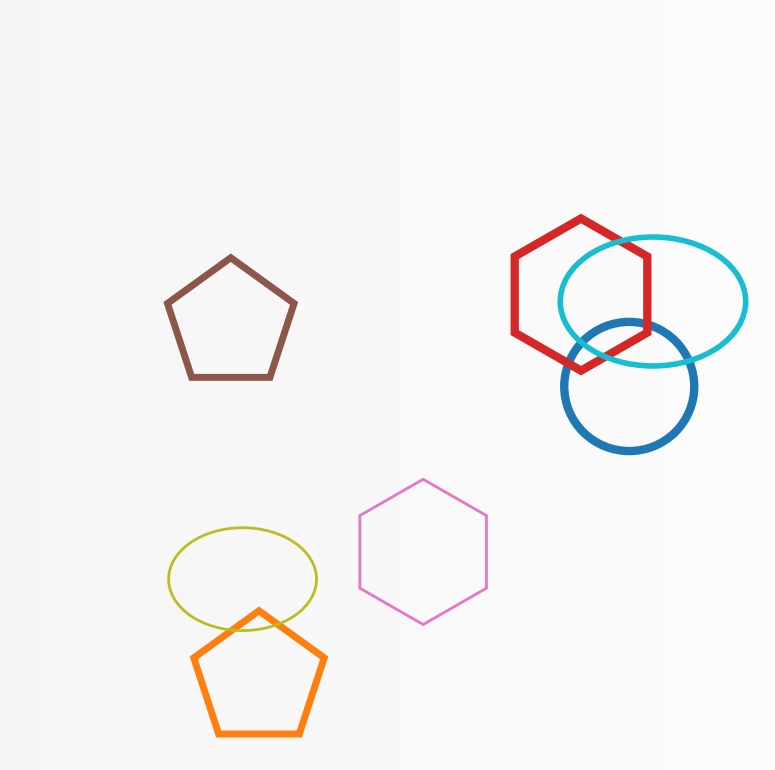[{"shape": "circle", "thickness": 3, "radius": 0.42, "center": [0.812, 0.498]}, {"shape": "pentagon", "thickness": 2.5, "radius": 0.44, "center": [0.334, 0.118]}, {"shape": "hexagon", "thickness": 3, "radius": 0.49, "center": [0.75, 0.617]}, {"shape": "pentagon", "thickness": 2.5, "radius": 0.43, "center": [0.298, 0.579]}, {"shape": "hexagon", "thickness": 1, "radius": 0.47, "center": [0.546, 0.283]}, {"shape": "oval", "thickness": 1, "radius": 0.48, "center": [0.313, 0.248]}, {"shape": "oval", "thickness": 2, "radius": 0.6, "center": [0.843, 0.608]}]